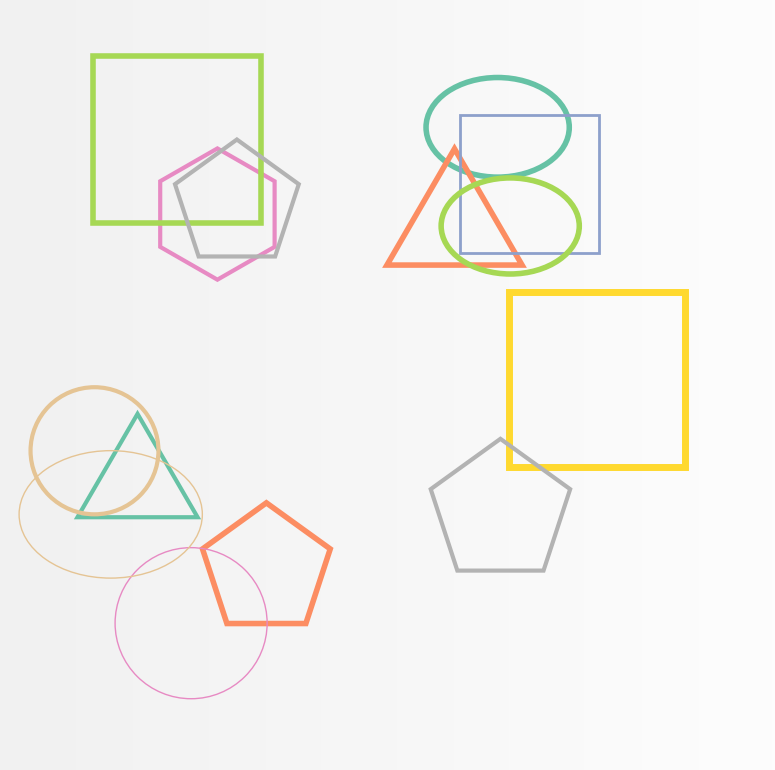[{"shape": "triangle", "thickness": 1.5, "radius": 0.45, "center": [0.177, 0.373]}, {"shape": "oval", "thickness": 2, "radius": 0.46, "center": [0.642, 0.835]}, {"shape": "triangle", "thickness": 2, "radius": 0.5, "center": [0.586, 0.706]}, {"shape": "pentagon", "thickness": 2, "radius": 0.43, "center": [0.344, 0.26]}, {"shape": "square", "thickness": 1, "radius": 0.45, "center": [0.684, 0.761]}, {"shape": "hexagon", "thickness": 1.5, "radius": 0.43, "center": [0.281, 0.722]}, {"shape": "circle", "thickness": 0.5, "radius": 0.49, "center": [0.247, 0.191]}, {"shape": "square", "thickness": 2, "radius": 0.54, "center": [0.229, 0.819]}, {"shape": "oval", "thickness": 2, "radius": 0.45, "center": [0.658, 0.707]}, {"shape": "square", "thickness": 2.5, "radius": 0.57, "center": [0.77, 0.508]}, {"shape": "oval", "thickness": 0.5, "radius": 0.59, "center": [0.143, 0.332]}, {"shape": "circle", "thickness": 1.5, "radius": 0.41, "center": [0.122, 0.415]}, {"shape": "pentagon", "thickness": 1.5, "radius": 0.42, "center": [0.306, 0.735]}, {"shape": "pentagon", "thickness": 1.5, "radius": 0.47, "center": [0.646, 0.335]}]